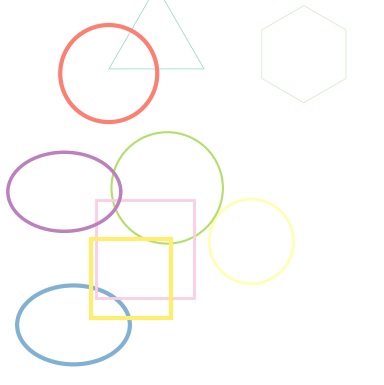[{"shape": "triangle", "thickness": 0.5, "radius": 0.71, "center": [0.407, 0.892]}, {"shape": "circle", "thickness": 2, "radius": 0.55, "center": [0.653, 0.373]}, {"shape": "circle", "thickness": 3, "radius": 0.63, "center": [0.282, 0.809]}, {"shape": "oval", "thickness": 3, "radius": 0.73, "center": [0.191, 0.156]}, {"shape": "circle", "thickness": 1.5, "radius": 0.72, "center": [0.434, 0.512]}, {"shape": "square", "thickness": 2, "radius": 0.64, "center": [0.376, 0.353]}, {"shape": "oval", "thickness": 2.5, "radius": 0.73, "center": [0.167, 0.502]}, {"shape": "hexagon", "thickness": 0.5, "radius": 0.63, "center": [0.789, 0.859]}, {"shape": "square", "thickness": 3, "radius": 0.51, "center": [0.34, 0.277]}]